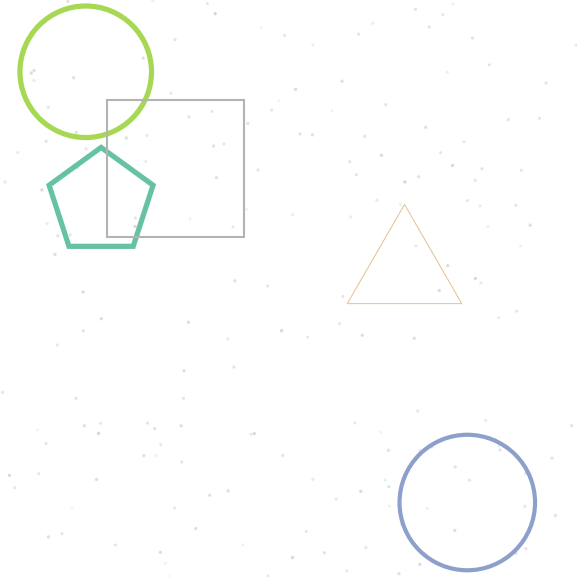[{"shape": "pentagon", "thickness": 2.5, "radius": 0.47, "center": [0.175, 0.649]}, {"shape": "circle", "thickness": 2, "radius": 0.59, "center": [0.809, 0.129]}, {"shape": "circle", "thickness": 2.5, "radius": 0.57, "center": [0.148, 0.875]}, {"shape": "triangle", "thickness": 0.5, "radius": 0.57, "center": [0.7, 0.531]}, {"shape": "square", "thickness": 1, "radius": 0.59, "center": [0.304, 0.708]}]